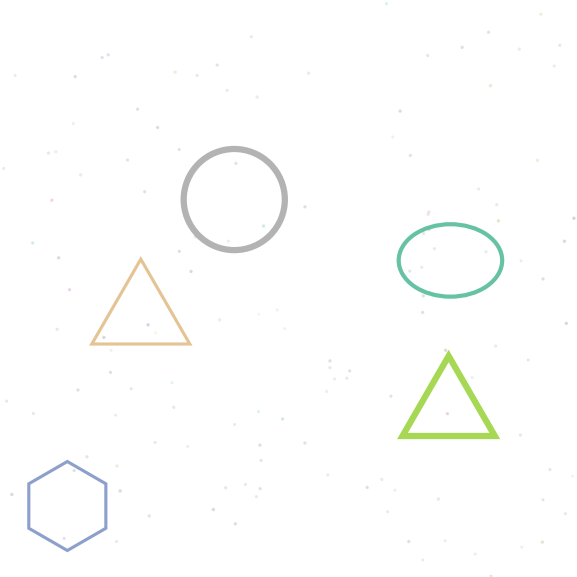[{"shape": "oval", "thickness": 2, "radius": 0.45, "center": [0.78, 0.548]}, {"shape": "hexagon", "thickness": 1.5, "radius": 0.39, "center": [0.117, 0.123]}, {"shape": "triangle", "thickness": 3, "radius": 0.46, "center": [0.777, 0.29]}, {"shape": "triangle", "thickness": 1.5, "radius": 0.49, "center": [0.244, 0.452]}, {"shape": "circle", "thickness": 3, "radius": 0.44, "center": [0.406, 0.654]}]